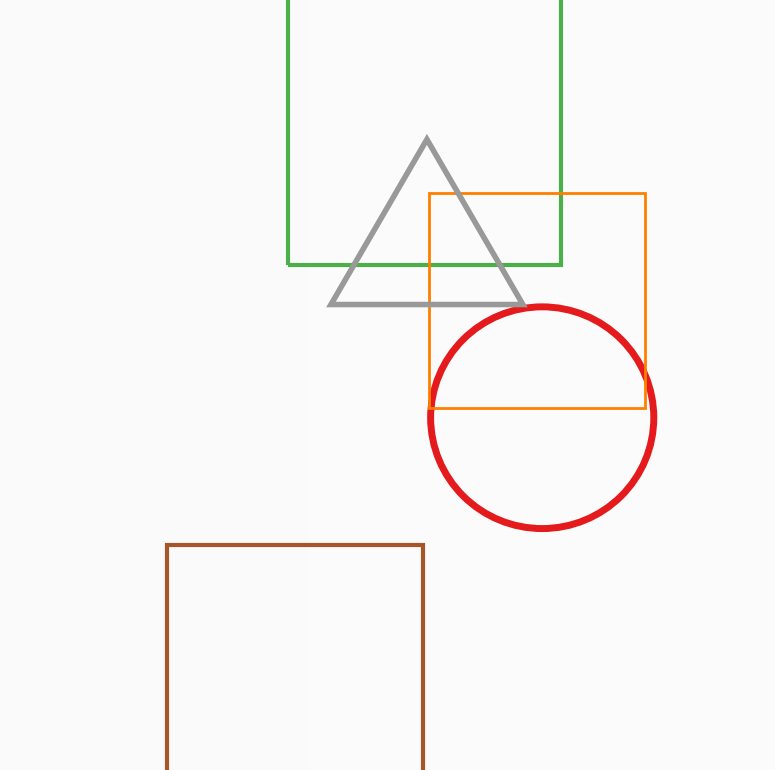[{"shape": "circle", "thickness": 2.5, "radius": 0.72, "center": [0.7, 0.458]}, {"shape": "square", "thickness": 1.5, "radius": 0.88, "center": [0.548, 0.832]}, {"shape": "square", "thickness": 1, "radius": 0.7, "center": [0.693, 0.61]}, {"shape": "square", "thickness": 1.5, "radius": 0.83, "center": [0.38, 0.127]}, {"shape": "triangle", "thickness": 2, "radius": 0.71, "center": [0.551, 0.676]}]